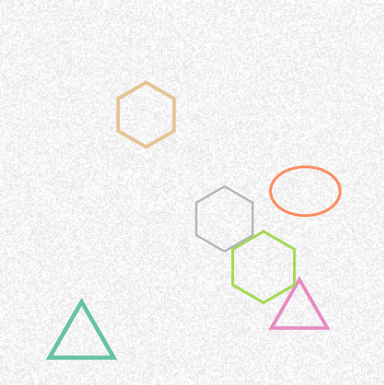[{"shape": "triangle", "thickness": 3, "radius": 0.48, "center": [0.212, 0.119]}, {"shape": "oval", "thickness": 2, "radius": 0.45, "center": [0.793, 0.503]}, {"shape": "triangle", "thickness": 2.5, "radius": 0.42, "center": [0.778, 0.19]}, {"shape": "hexagon", "thickness": 2, "radius": 0.46, "center": [0.685, 0.306]}, {"shape": "hexagon", "thickness": 2.5, "radius": 0.42, "center": [0.379, 0.702]}, {"shape": "hexagon", "thickness": 1.5, "radius": 0.42, "center": [0.583, 0.431]}]